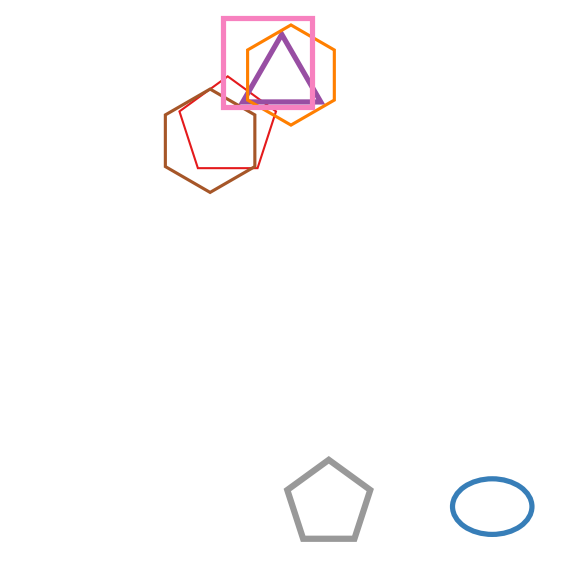[{"shape": "pentagon", "thickness": 1, "radius": 0.44, "center": [0.394, 0.779]}, {"shape": "oval", "thickness": 2.5, "radius": 0.34, "center": [0.852, 0.122]}, {"shape": "triangle", "thickness": 2.5, "radius": 0.39, "center": [0.488, 0.862]}, {"shape": "hexagon", "thickness": 1.5, "radius": 0.43, "center": [0.504, 0.869]}, {"shape": "hexagon", "thickness": 1.5, "radius": 0.45, "center": [0.364, 0.755]}, {"shape": "square", "thickness": 2.5, "radius": 0.39, "center": [0.463, 0.892]}, {"shape": "pentagon", "thickness": 3, "radius": 0.38, "center": [0.569, 0.127]}]